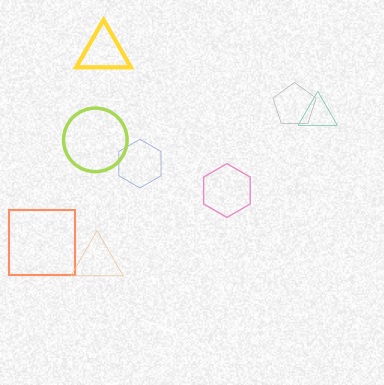[{"shape": "triangle", "thickness": 0.5, "radius": 0.3, "center": [0.825, 0.704]}, {"shape": "square", "thickness": 1.5, "radius": 0.43, "center": [0.109, 0.37]}, {"shape": "hexagon", "thickness": 0.5, "radius": 0.32, "center": [0.363, 0.575]}, {"shape": "hexagon", "thickness": 1, "radius": 0.35, "center": [0.589, 0.505]}, {"shape": "circle", "thickness": 2.5, "radius": 0.41, "center": [0.248, 0.637]}, {"shape": "triangle", "thickness": 3, "radius": 0.41, "center": [0.269, 0.866]}, {"shape": "triangle", "thickness": 0.5, "radius": 0.39, "center": [0.252, 0.323]}, {"shape": "pentagon", "thickness": 0.5, "radius": 0.29, "center": [0.765, 0.727]}]